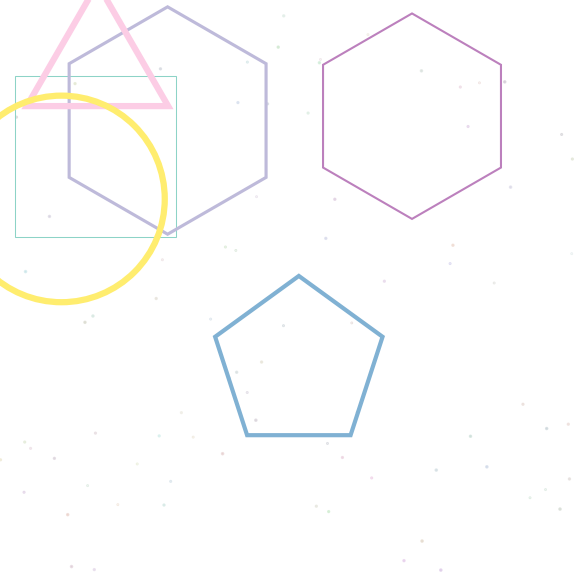[{"shape": "square", "thickness": 0.5, "radius": 0.7, "center": [0.166, 0.728]}, {"shape": "hexagon", "thickness": 1.5, "radius": 0.98, "center": [0.29, 0.79]}, {"shape": "pentagon", "thickness": 2, "radius": 0.76, "center": [0.517, 0.369]}, {"shape": "triangle", "thickness": 3, "radius": 0.71, "center": [0.169, 0.886]}, {"shape": "hexagon", "thickness": 1, "radius": 0.89, "center": [0.713, 0.798]}, {"shape": "circle", "thickness": 3, "radius": 0.89, "center": [0.106, 0.655]}]